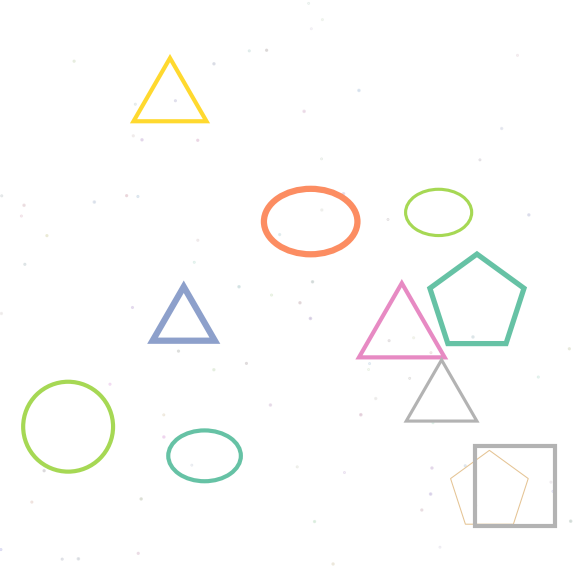[{"shape": "pentagon", "thickness": 2.5, "radius": 0.43, "center": [0.826, 0.473]}, {"shape": "oval", "thickness": 2, "radius": 0.31, "center": [0.354, 0.21]}, {"shape": "oval", "thickness": 3, "radius": 0.4, "center": [0.538, 0.615]}, {"shape": "triangle", "thickness": 3, "radius": 0.31, "center": [0.318, 0.44]}, {"shape": "triangle", "thickness": 2, "radius": 0.43, "center": [0.696, 0.423]}, {"shape": "oval", "thickness": 1.5, "radius": 0.29, "center": [0.76, 0.631]}, {"shape": "circle", "thickness": 2, "radius": 0.39, "center": [0.118, 0.26]}, {"shape": "triangle", "thickness": 2, "radius": 0.36, "center": [0.294, 0.826]}, {"shape": "pentagon", "thickness": 0.5, "radius": 0.35, "center": [0.847, 0.149]}, {"shape": "square", "thickness": 2, "radius": 0.35, "center": [0.891, 0.158]}, {"shape": "triangle", "thickness": 1.5, "radius": 0.35, "center": [0.765, 0.305]}]